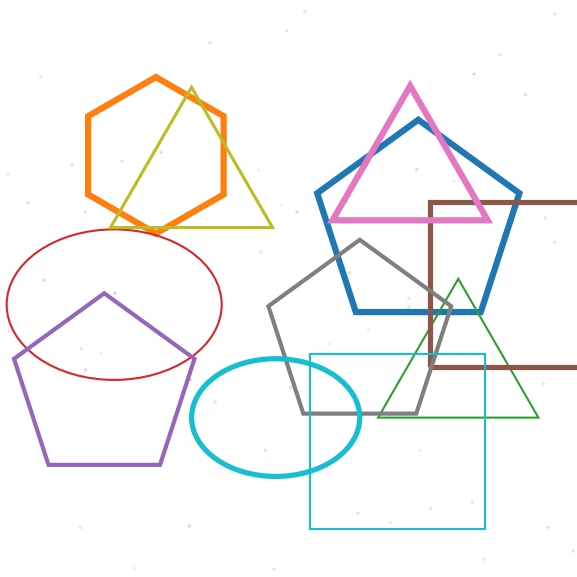[{"shape": "pentagon", "thickness": 3, "radius": 0.92, "center": [0.724, 0.608]}, {"shape": "hexagon", "thickness": 3, "radius": 0.68, "center": [0.27, 0.73]}, {"shape": "triangle", "thickness": 1, "radius": 0.8, "center": [0.794, 0.356]}, {"shape": "oval", "thickness": 1, "radius": 0.93, "center": [0.198, 0.472]}, {"shape": "pentagon", "thickness": 2, "radius": 0.82, "center": [0.181, 0.327]}, {"shape": "square", "thickness": 2.5, "radius": 0.71, "center": [0.887, 0.506]}, {"shape": "triangle", "thickness": 3, "radius": 0.78, "center": [0.71, 0.695]}, {"shape": "pentagon", "thickness": 2, "radius": 0.83, "center": [0.623, 0.417]}, {"shape": "triangle", "thickness": 1.5, "radius": 0.81, "center": [0.332, 0.686]}, {"shape": "square", "thickness": 1, "radius": 0.76, "center": [0.688, 0.235]}, {"shape": "oval", "thickness": 2.5, "radius": 0.73, "center": [0.477, 0.276]}]